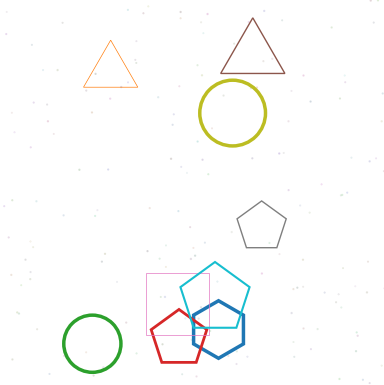[{"shape": "hexagon", "thickness": 2.5, "radius": 0.37, "center": [0.568, 0.144]}, {"shape": "triangle", "thickness": 0.5, "radius": 0.41, "center": [0.287, 0.814]}, {"shape": "circle", "thickness": 2.5, "radius": 0.37, "center": [0.24, 0.107]}, {"shape": "pentagon", "thickness": 2, "radius": 0.38, "center": [0.465, 0.12]}, {"shape": "triangle", "thickness": 1, "radius": 0.48, "center": [0.657, 0.857]}, {"shape": "square", "thickness": 0.5, "radius": 0.4, "center": [0.461, 0.21]}, {"shape": "pentagon", "thickness": 1, "radius": 0.34, "center": [0.68, 0.411]}, {"shape": "circle", "thickness": 2.5, "radius": 0.43, "center": [0.604, 0.706]}, {"shape": "pentagon", "thickness": 1.5, "radius": 0.47, "center": [0.558, 0.225]}]